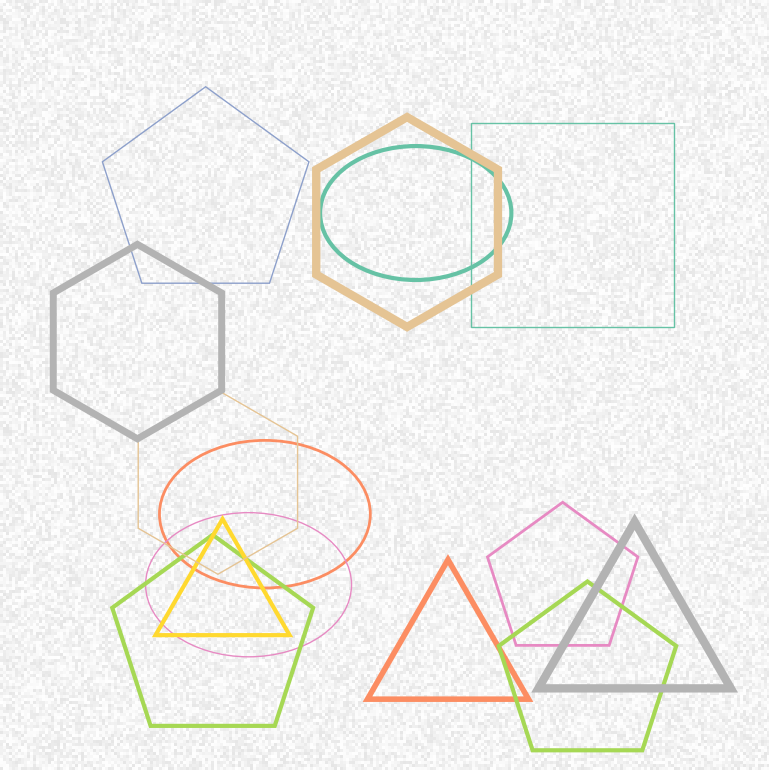[{"shape": "square", "thickness": 0.5, "radius": 0.66, "center": [0.744, 0.708]}, {"shape": "oval", "thickness": 1.5, "radius": 0.62, "center": [0.54, 0.723]}, {"shape": "triangle", "thickness": 2, "radius": 0.6, "center": [0.582, 0.152]}, {"shape": "oval", "thickness": 1, "radius": 0.68, "center": [0.344, 0.332]}, {"shape": "pentagon", "thickness": 0.5, "radius": 0.71, "center": [0.267, 0.746]}, {"shape": "oval", "thickness": 0.5, "radius": 0.67, "center": [0.323, 0.241]}, {"shape": "pentagon", "thickness": 1, "radius": 0.51, "center": [0.731, 0.245]}, {"shape": "pentagon", "thickness": 1.5, "radius": 0.61, "center": [0.763, 0.124]}, {"shape": "pentagon", "thickness": 1.5, "radius": 0.69, "center": [0.276, 0.168]}, {"shape": "triangle", "thickness": 1.5, "radius": 0.5, "center": [0.289, 0.225]}, {"shape": "hexagon", "thickness": 0.5, "radius": 0.6, "center": [0.283, 0.374]}, {"shape": "hexagon", "thickness": 3, "radius": 0.68, "center": [0.529, 0.712]}, {"shape": "hexagon", "thickness": 2.5, "radius": 0.63, "center": [0.179, 0.556]}, {"shape": "triangle", "thickness": 3, "radius": 0.72, "center": [0.824, 0.178]}]